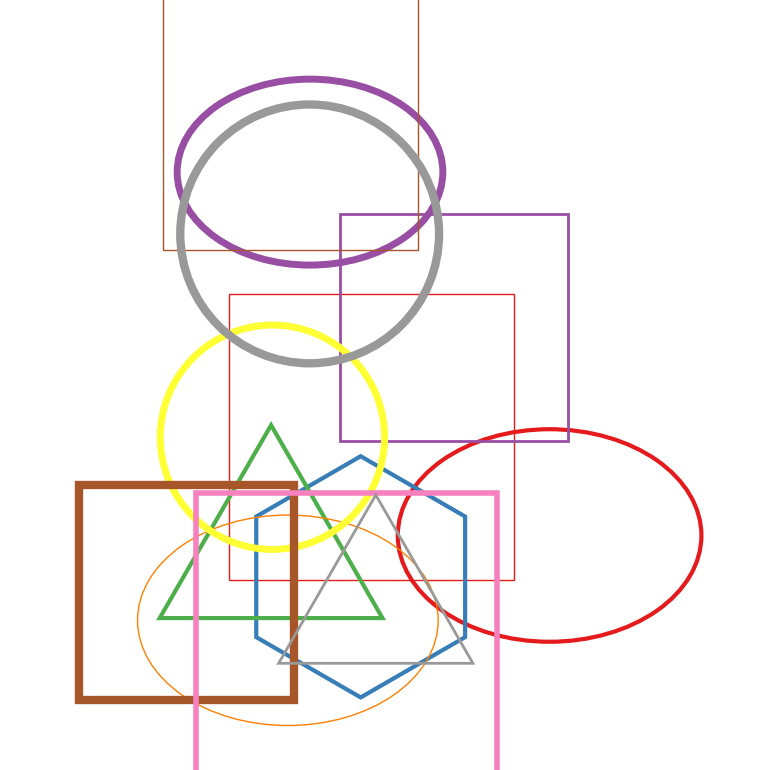[{"shape": "oval", "thickness": 1.5, "radius": 0.99, "center": [0.714, 0.305]}, {"shape": "square", "thickness": 0.5, "radius": 0.93, "center": [0.483, 0.433]}, {"shape": "hexagon", "thickness": 1.5, "radius": 0.78, "center": [0.468, 0.251]}, {"shape": "triangle", "thickness": 1.5, "radius": 0.84, "center": [0.352, 0.281]}, {"shape": "oval", "thickness": 2.5, "radius": 0.86, "center": [0.403, 0.776]}, {"shape": "square", "thickness": 1, "radius": 0.74, "center": [0.589, 0.575]}, {"shape": "oval", "thickness": 0.5, "radius": 0.98, "center": [0.374, 0.194]}, {"shape": "circle", "thickness": 2.5, "radius": 0.73, "center": [0.354, 0.432]}, {"shape": "square", "thickness": 3, "radius": 0.7, "center": [0.242, 0.23]}, {"shape": "square", "thickness": 0.5, "radius": 0.83, "center": [0.377, 0.841]}, {"shape": "square", "thickness": 2, "radius": 0.98, "center": [0.45, 0.164]}, {"shape": "circle", "thickness": 3, "radius": 0.84, "center": [0.402, 0.696]}, {"shape": "triangle", "thickness": 1, "radius": 0.73, "center": [0.488, 0.211]}]